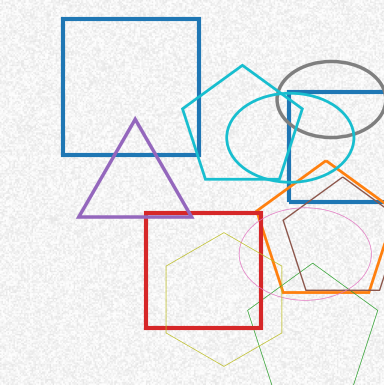[{"shape": "square", "thickness": 3, "radius": 0.71, "center": [0.892, 0.618]}, {"shape": "square", "thickness": 3, "radius": 0.88, "center": [0.341, 0.775]}, {"shape": "pentagon", "thickness": 2, "radius": 0.95, "center": [0.847, 0.393]}, {"shape": "pentagon", "thickness": 0.5, "radius": 0.89, "center": [0.812, 0.139]}, {"shape": "square", "thickness": 3, "radius": 0.75, "center": [0.529, 0.296]}, {"shape": "triangle", "thickness": 2.5, "radius": 0.85, "center": [0.351, 0.521]}, {"shape": "pentagon", "thickness": 1, "radius": 0.81, "center": [0.89, 0.378]}, {"shape": "oval", "thickness": 0.5, "radius": 0.86, "center": [0.793, 0.34]}, {"shape": "oval", "thickness": 2.5, "radius": 0.71, "center": [0.861, 0.742]}, {"shape": "hexagon", "thickness": 0.5, "radius": 0.87, "center": [0.582, 0.222]}, {"shape": "pentagon", "thickness": 2, "radius": 0.82, "center": [0.63, 0.667]}, {"shape": "oval", "thickness": 2, "radius": 0.83, "center": [0.754, 0.642]}]